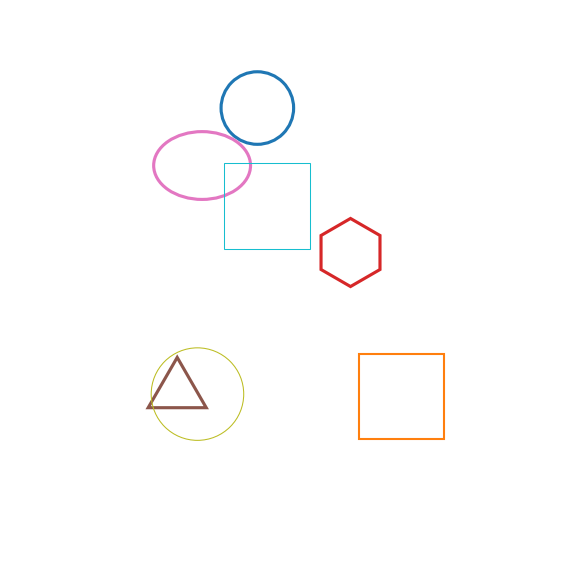[{"shape": "circle", "thickness": 1.5, "radius": 0.31, "center": [0.446, 0.812]}, {"shape": "square", "thickness": 1, "radius": 0.37, "center": [0.695, 0.313]}, {"shape": "hexagon", "thickness": 1.5, "radius": 0.29, "center": [0.607, 0.562]}, {"shape": "triangle", "thickness": 1.5, "radius": 0.29, "center": [0.307, 0.322]}, {"shape": "oval", "thickness": 1.5, "radius": 0.42, "center": [0.35, 0.713]}, {"shape": "circle", "thickness": 0.5, "radius": 0.4, "center": [0.342, 0.317]}, {"shape": "square", "thickness": 0.5, "radius": 0.37, "center": [0.462, 0.642]}]